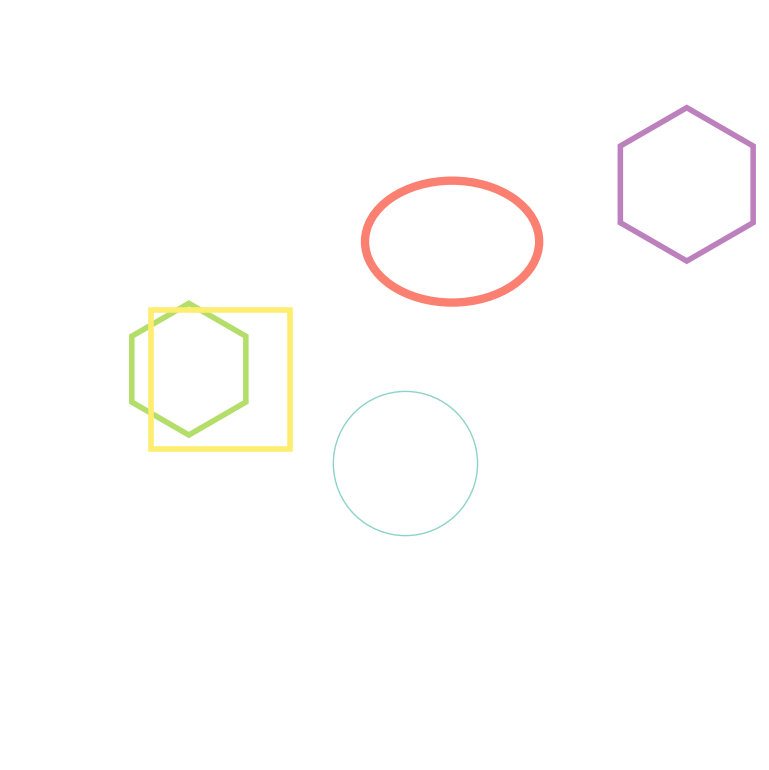[{"shape": "circle", "thickness": 0.5, "radius": 0.47, "center": [0.527, 0.398]}, {"shape": "oval", "thickness": 3, "radius": 0.57, "center": [0.587, 0.686]}, {"shape": "hexagon", "thickness": 2, "radius": 0.43, "center": [0.245, 0.521]}, {"shape": "hexagon", "thickness": 2, "radius": 0.5, "center": [0.892, 0.761]}, {"shape": "square", "thickness": 2, "radius": 0.45, "center": [0.287, 0.508]}]